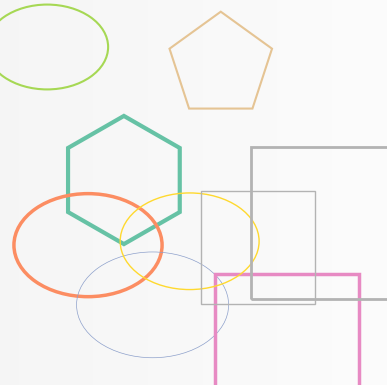[{"shape": "hexagon", "thickness": 3, "radius": 0.83, "center": [0.32, 0.532]}, {"shape": "oval", "thickness": 2.5, "radius": 0.96, "center": [0.227, 0.363]}, {"shape": "oval", "thickness": 0.5, "radius": 0.98, "center": [0.394, 0.208]}, {"shape": "square", "thickness": 2.5, "radius": 0.93, "center": [0.74, 0.103]}, {"shape": "oval", "thickness": 1.5, "radius": 0.79, "center": [0.122, 0.878]}, {"shape": "oval", "thickness": 1, "radius": 0.9, "center": [0.489, 0.373]}, {"shape": "pentagon", "thickness": 1.5, "radius": 0.7, "center": [0.57, 0.831]}, {"shape": "square", "thickness": 1, "radius": 0.74, "center": [0.665, 0.358]}, {"shape": "square", "thickness": 2, "radius": 0.99, "center": [0.846, 0.421]}]